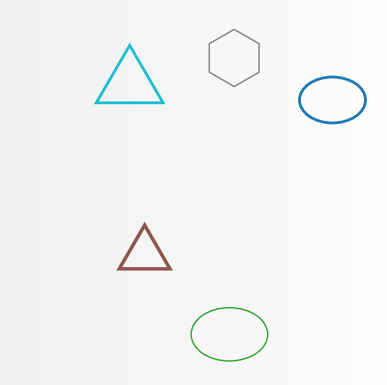[{"shape": "oval", "thickness": 2, "radius": 0.43, "center": [0.858, 0.74]}, {"shape": "oval", "thickness": 1, "radius": 0.49, "center": [0.592, 0.132]}, {"shape": "triangle", "thickness": 2.5, "radius": 0.38, "center": [0.373, 0.34]}, {"shape": "hexagon", "thickness": 1, "radius": 0.37, "center": [0.604, 0.849]}, {"shape": "triangle", "thickness": 2, "radius": 0.5, "center": [0.335, 0.783]}]